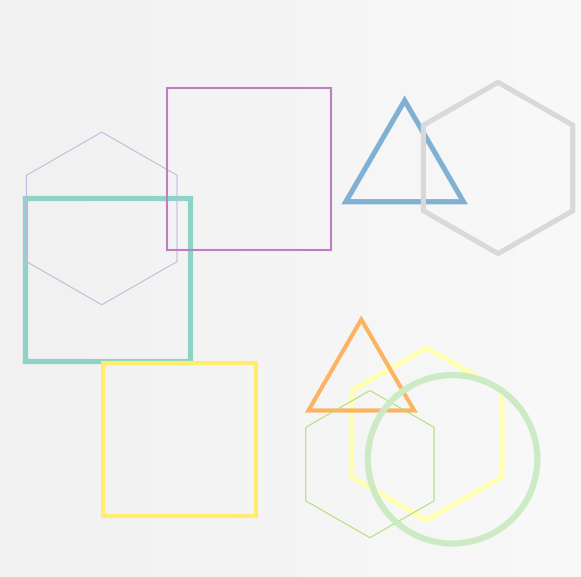[{"shape": "square", "thickness": 2.5, "radius": 0.71, "center": [0.185, 0.516]}, {"shape": "hexagon", "thickness": 2.5, "radius": 0.75, "center": [0.734, 0.248]}, {"shape": "hexagon", "thickness": 0.5, "radius": 0.75, "center": [0.175, 0.621]}, {"shape": "triangle", "thickness": 2.5, "radius": 0.58, "center": [0.696, 0.708]}, {"shape": "triangle", "thickness": 2, "radius": 0.53, "center": [0.622, 0.341]}, {"shape": "hexagon", "thickness": 0.5, "radius": 0.64, "center": [0.636, 0.196]}, {"shape": "hexagon", "thickness": 2.5, "radius": 0.74, "center": [0.857, 0.708]}, {"shape": "square", "thickness": 1, "radius": 0.7, "center": [0.428, 0.706]}, {"shape": "circle", "thickness": 3, "radius": 0.73, "center": [0.779, 0.204]}, {"shape": "square", "thickness": 2, "radius": 0.66, "center": [0.309, 0.238]}]